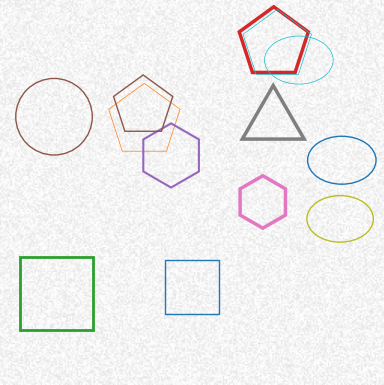[{"shape": "oval", "thickness": 1, "radius": 0.44, "center": [0.888, 0.584]}, {"shape": "square", "thickness": 1, "radius": 0.35, "center": [0.499, 0.254]}, {"shape": "pentagon", "thickness": 0.5, "radius": 0.49, "center": [0.375, 0.686]}, {"shape": "square", "thickness": 2, "radius": 0.47, "center": [0.147, 0.237]}, {"shape": "pentagon", "thickness": 2.5, "radius": 0.47, "center": [0.711, 0.888]}, {"shape": "hexagon", "thickness": 1.5, "radius": 0.42, "center": [0.444, 0.596]}, {"shape": "circle", "thickness": 1, "radius": 0.5, "center": [0.14, 0.697]}, {"shape": "pentagon", "thickness": 1, "radius": 0.4, "center": [0.372, 0.724]}, {"shape": "hexagon", "thickness": 2.5, "radius": 0.34, "center": [0.683, 0.475]}, {"shape": "triangle", "thickness": 2.5, "radius": 0.46, "center": [0.71, 0.685]}, {"shape": "oval", "thickness": 1, "radius": 0.43, "center": [0.883, 0.431]}, {"shape": "oval", "thickness": 0.5, "radius": 0.45, "center": [0.776, 0.844]}, {"shape": "pentagon", "thickness": 0.5, "radius": 0.47, "center": [0.72, 0.882]}]